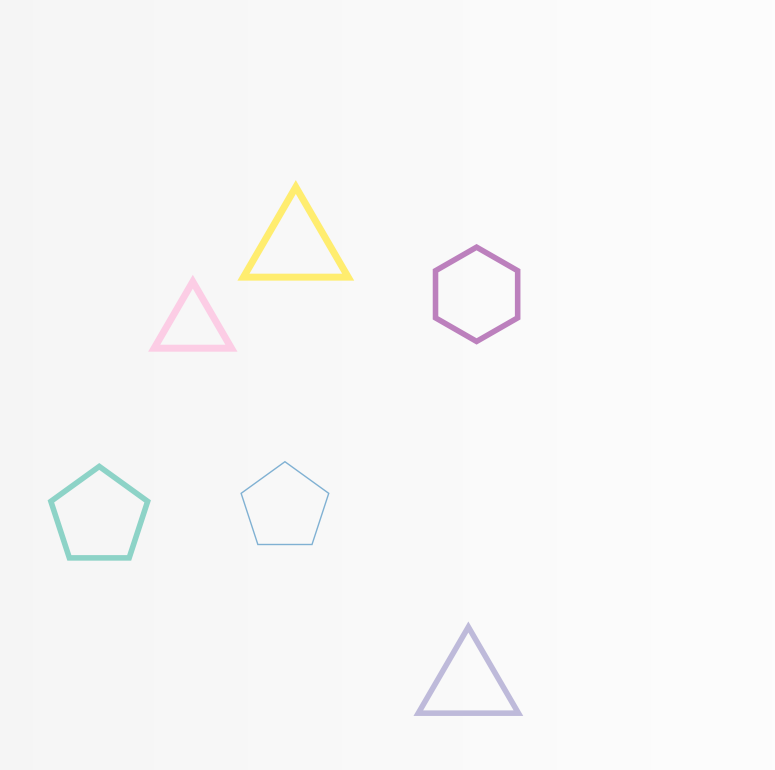[{"shape": "pentagon", "thickness": 2, "radius": 0.33, "center": [0.128, 0.329]}, {"shape": "triangle", "thickness": 2, "radius": 0.37, "center": [0.604, 0.111]}, {"shape": "pentagon", "thickness": 0.5, "radius": 0.3, "center": [0.368, 0.341]}, {"shape": "triangle", "thickness": 2.5, "radius": 0.29, "center": [0.249, 0.577]}, {"shape": "hexagon", "thickness": 2, "radius": 0.31, "center": [0.615, 0.618]}, {"shape": "triangle", "thickness": 2.5, "radius": 0.39, "center": [0.382, 0.679]}]